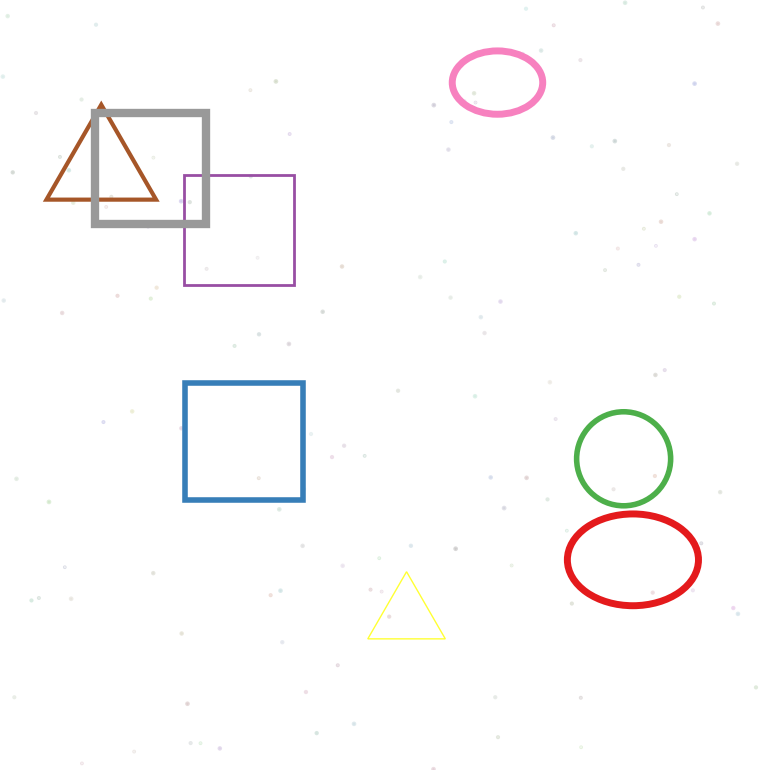[{"shape": "oval", "thickness": 2.5, "radius": 0.43, "center": [0.822, 0.273]}, {"shape": "square", "thickness": 2, "radius": 0.38, "center": [0.317, 0.427]}, {"shape": "circle", "thickness": 2, "radius": 0.31, "center": [0.81, 0.404]}, {"shape": "square", "thickness": 1, "radius": 0.36, "center": [0.311, 0.702]}, {"shape": "triangle", "thickness": 0.5, "radius": 0.29, "center": [0.528, 0.199]}, {"shape": "triangle", "thickness": 1.5, "radius": 0.41, "center": [0.132, 0.782]}, {"shape": "oval", "thickness": 2.5, "radius": 0.29, "center": [0.646, 0.893]}, {"shape": "square", "thickness": 3, "radius": 0.36, "center": [0.195, 0.781]}]